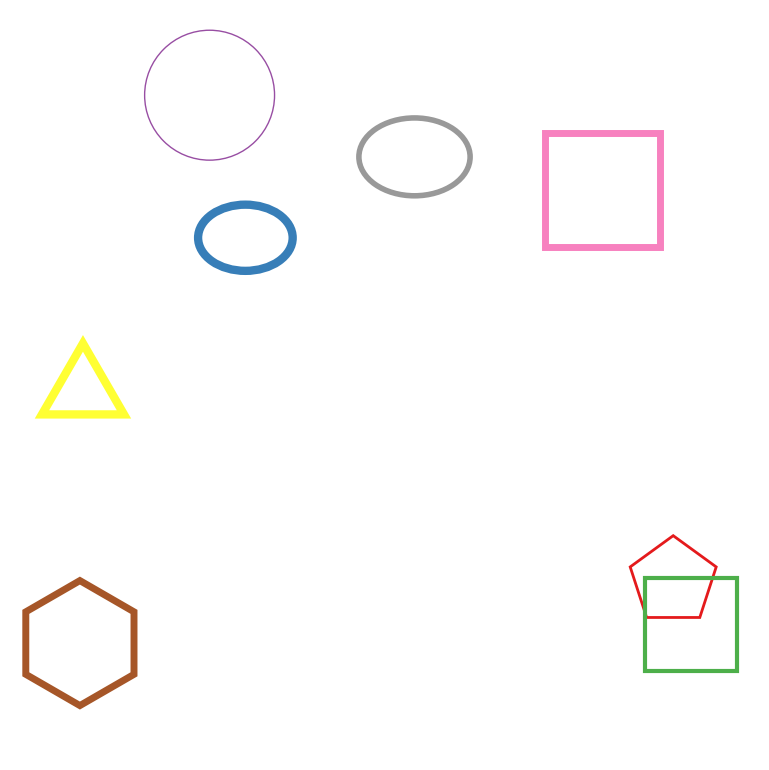[{"shape": "pentagon", "thickness": 1, "radius": 0.29, "center": [0.874, 0.246]}, {"shape": "oval", "thickness": 3, "radius": 0.31, "center": [0.319, 0.691]}, {"shape": "square", "thickness": 1.5, "radius": 0.3, "center": [0.898, 0.189]}, {"shape": "circle", "thickness": 0.5, "radius": 0.42, "center": [0.272, 0.876]}, {"shape": "triangle", "thickness": 3, "radius": 0.31, "center": [0.108, 0.493]}, {"shape": "hexagon", "thickness": 2.5, "radius": 0.41, "center": [0.104, 0.165]}, {"shape": "square", "thickness": 2.5, "radius": 0.37, "center": [0.782, 0.753]}, {"shape": "oval", "thickness": 2, "radius": 0.36, "center": [0.538, 0.796]}]